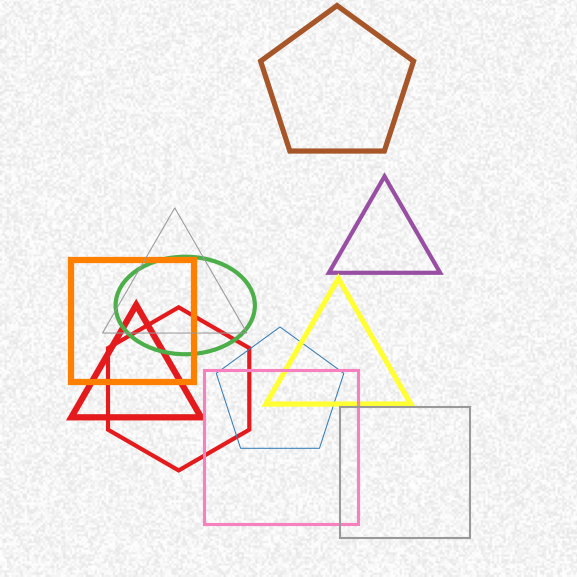[{"shape": "hexagon", "thickness": 2, "radius": 0.71, "center": [0.309, 0.326]}, {"shape": "triangle", "thickness": 3, "radius": 0.65, "center": [0.236, 0.341]}, {"shape": "pentagon", "thickness": 0.5, "radius": 0.58, "center": [0.485, 0.317]}, {"shape": "oval", "thickness": 2, "radius": 0.6, "center": [0.321, 0.47]}, {"shape": "triangle", "thickness": 2, "radius": 0.56, "center": [0.666, 0.582]}, {"shape": "square", "thickness": 3, "radius": 0.53, "center": [0.23, 0.443]}, {"shape": "triangle", "thickness": 2.5, "radius": 0.72, "center": [0.586, 0.372]}, {"shape": "pentagon", "thickness": 2.5, "radius": 0.7, "center": [0.584, 0.85]}, {"shape": "square", "thickness": 1.5, "radius": 0.67, "center": [0.487, 0.225]}, {"shape": "square", "thickness": 1, "radius": 0.57, "center": [0.701, 0.181]}, {"shape": "triangle", "thickness": 0.5, "radius": 0.72, "center": [0.303, 0.495]}]